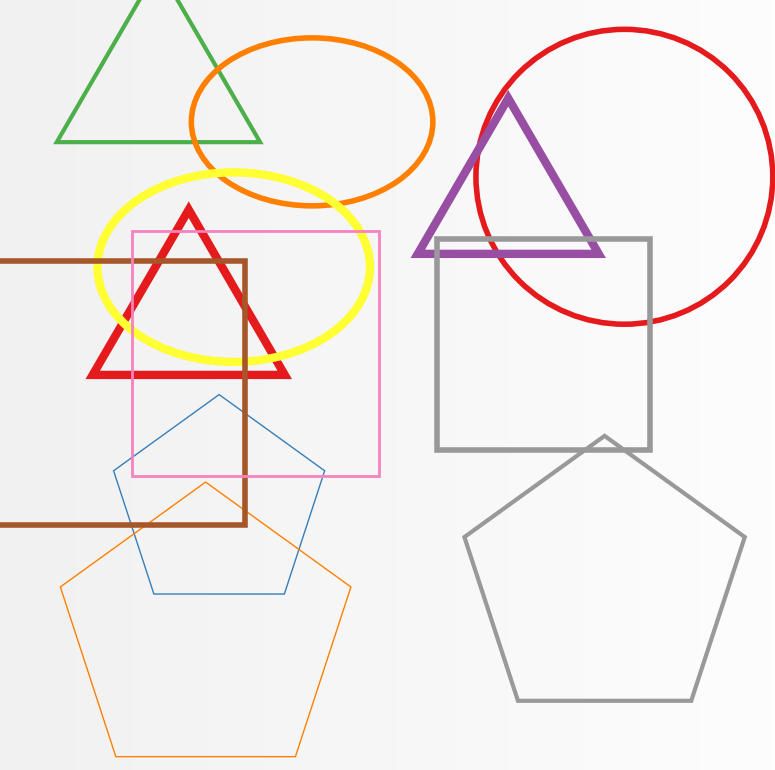[{"shape": "triangle", "thickness": 3, "radius": 0.72, "center": [0.244, 0.585]}, {"shape": "circle", "thickness": 2, "radius": 0.96, "center": [0.806, 0.77]}, {"shape": "pentagon", "thickness": 0.5, "radius": 0.72, "center": [0.283, 0.344]}, {"shape": "triangle", "thickness": 1.5, "radius": 0.76, "center": [0.204, 0.891]}, {"shape": "triangle", "thickness": 3, "radius": 0.67, "center": [0.656, 0.738]}, {"shape": "oval", "thickness": 2, "radius": 0.78, "center": [0.403, 0.842]}, {"shape": "pentagon", "thickness": 0.5, "radius": 0.99, "center": [0.265, 0.177]}, {"shape": "oval", "thickness": 3, "radius": 0.88, "center": [0.302, 0.653]}, {"shape": "square", "thickness": 2, "radius": 0.86, "center": [0.145, 0.49]}, {"shape": "square", "thickness": 1, "radius": 0.8, "center": [0.33, 0.541]}, {"shape": "pentagon", "thickness": 1.5, "radius": 0.95, "center": [0.78, 0.244]}, {"shape": "square", "thickness": 2, "radius": 0.69, "center": [0.701, 0.552]}]